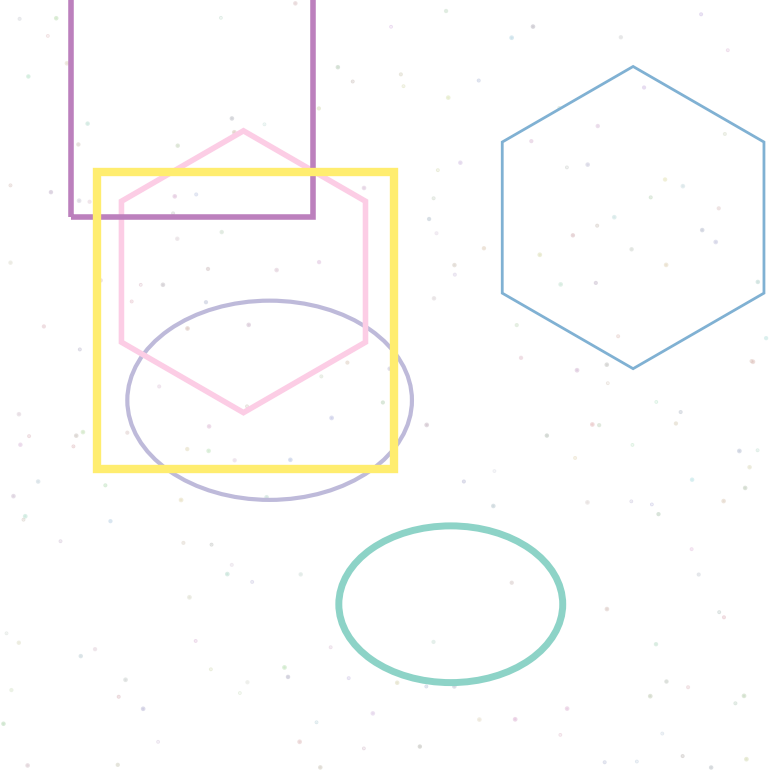[{"shape": "oval", "thickness": 2.5, "radius": 0.73, "center": [0.585, 0.215]}, {"shape": "oval", "thickness": 1.5, "radius": 0.92, "center": [0.35, 0.48]}, {"shape": "hexagon", "thickness": 1, "radius": 0.98, "center": [0.822, 0.717]}, {"shape": "hexagon", "thickness": 2, "radius": 0.91, "center": [0.316, 0.647]}, {"shape": "square", "thickness": 2, "radius": 0.79, "center": [0.25, 0.876]}, {"shape": "square", "thickness": 3, "radius": 0.97, "center": [0.319, 0.584]}]